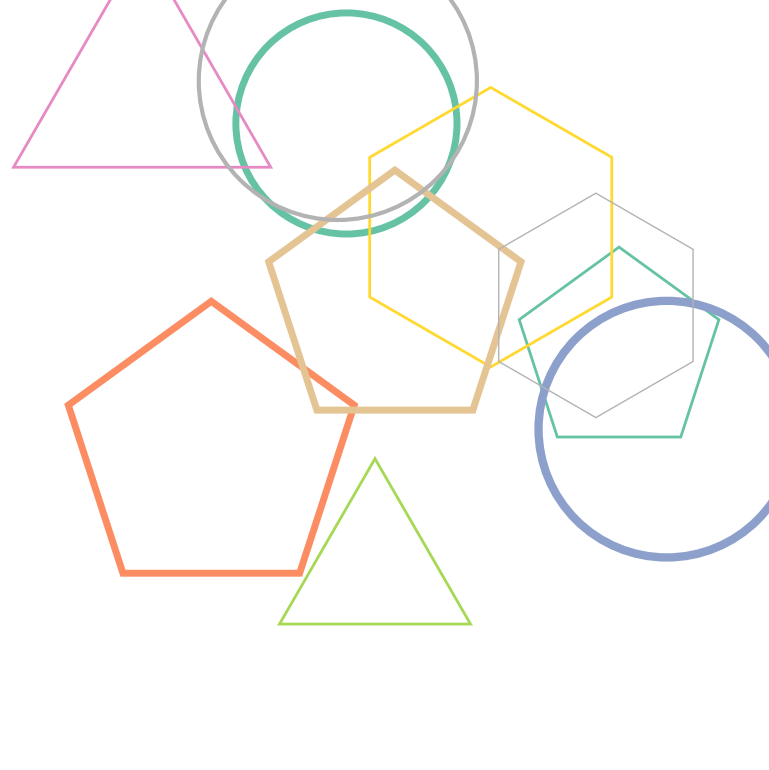[{"shape": "circle", "thickness": 2.5, "radius": 0.72, "center": [0.45, 0.84]}, {"shape": "pentagon", "thickness": 1, "radius": 0.68, "center": [0.804, 0.543]}, {"shape": "pentagon", "thickness": 2.5, "radius": 0.98, "center": [0.274, 0.413]}, {"shape": "circle", "thickness": 3, "radius": 0.83, "center": [0.866, 0.443]}, {"shape": "triangle", "thickness": 1, "radius": 0.96, "center": [0.185, 0.879]}, {"shape": "triangle", "thickness": 1, "radius": 0.72, "center": [0.487, 0.261]}, {"shape": "hexagon", "thickness": 1, "radius": 0.91, "center": [0.637, 0.705]}, {"shape": "pentagon", "thickness": 2.5, "radius": 0.86, "center": [0.513, 0.607]}, {"shape": "hexagon", "thickness": 0.5, "radius": 0.73, "center": [0.774, 0.603]}, {"shape": "circle", "thickness": 1.5, "radius": 0.9, "center": [0.439, 0.895]}]